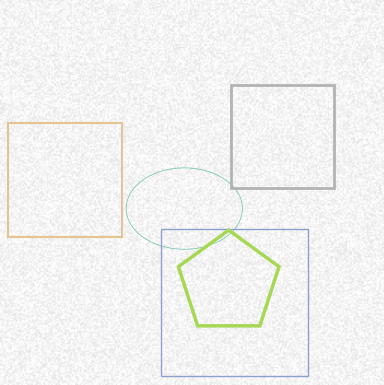[{"shape": "oval", "thickness": 0.5, "radius": 0.76, "center": [0.479, 0.458]}, {"shape": "square", "thickness": 1, "radius": 0.95, "center": [0.609, 0.214]}, {"shape": "pentagon", "thickness": 2.5, "radius": 0.69, "center": [0.594, 0.265]}, {"shape": "square", "thickness": 1.5, "radius": 0.74, "center": [0.169, 0.532]}, {"shape": "square", "thickness": 2, "radius": 0.67, "center": [0.734, 0.646]}]